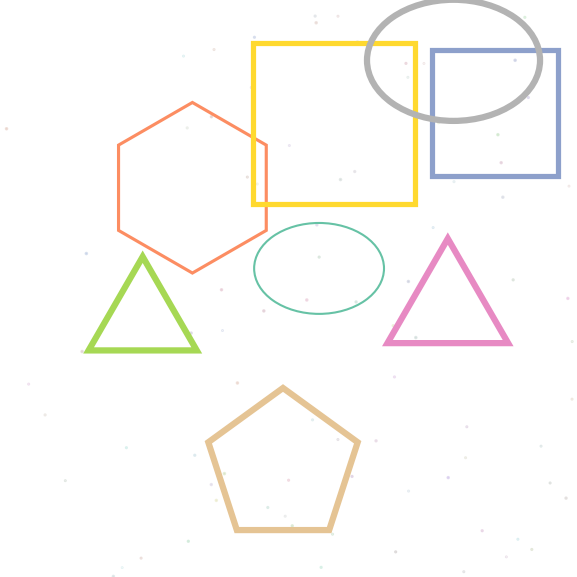[{"shape": "oval", "thickness": 1, "radius": 0.56, "center": [0.553, 0.534]}, {"shape": "hexagon", "thickness": 1.5, "radius": 0.74, "center": [0.333, 0.674]}, {"shape": "square", "thickness": 2.5, "radius": 0.55, "center": [0.857, 0.804]}, {"shape": "triangle", "thickness": 3, "radius": 0.6, "center": [0.775, 0.465]}, {"shape": "triangle", "thickness": 3, "radius": 0.54, "center": [0.247, 0.446]}, {"shape": "square", "thickness": 2.5, "radius": 0.7, "center": [0.578, 0.785]}, {"shape": "pentagon", "thickness": 3, "radius": 0.68, "center": [0.49, 0.191]}, {"shape": "oval", "thickness": 3, "radius": 0.75, "center": [0.785, 0.895]}]